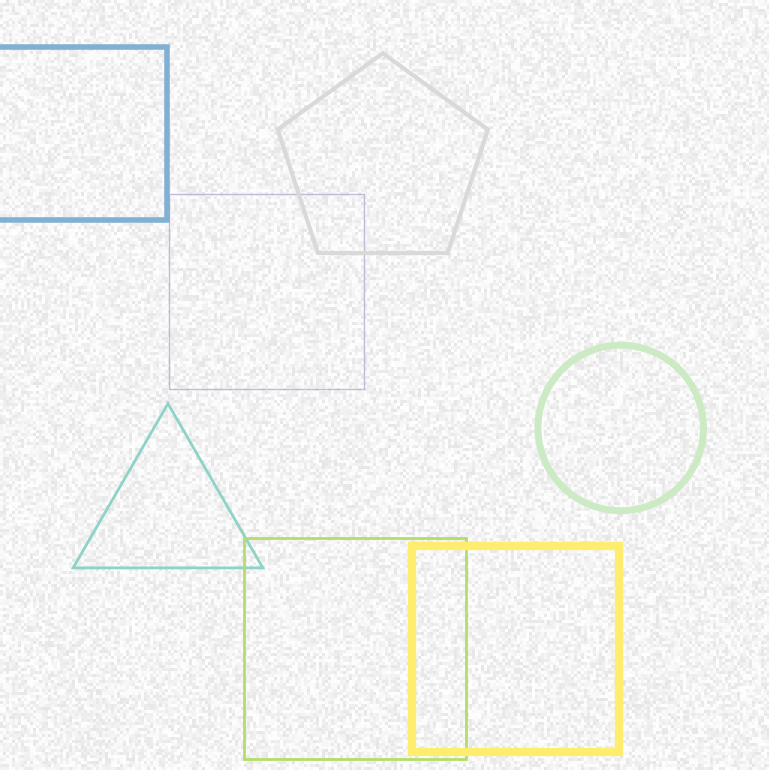[{"shape": "triangle", "thickness": 1, "radius": 0.71, "center": [0.218, 0.334]}, {"shape": "square", "thickness": 0.5, "radius": 0.63, "center": [0.346, 0.621]}, {"shape": "square", "thickness": 2, "radius": 0.56, "center": [0.105, 0.826]}, {"shape": "square", "thickness": 1, "radius": 0.72, "center": [0.461, 0.158]}, {"shape": "pentagon", "thickness": 1.5, "radius": 0.72, "center": [0.497, 0.787]}, {"shape": "circle", "thickness": 2.5, "radius": 0.54, "center": [0.806, 0.444]}, {"shape": "square", "thickness": 3, "radius": 0.67, "center": [0.669, 0.157]}]